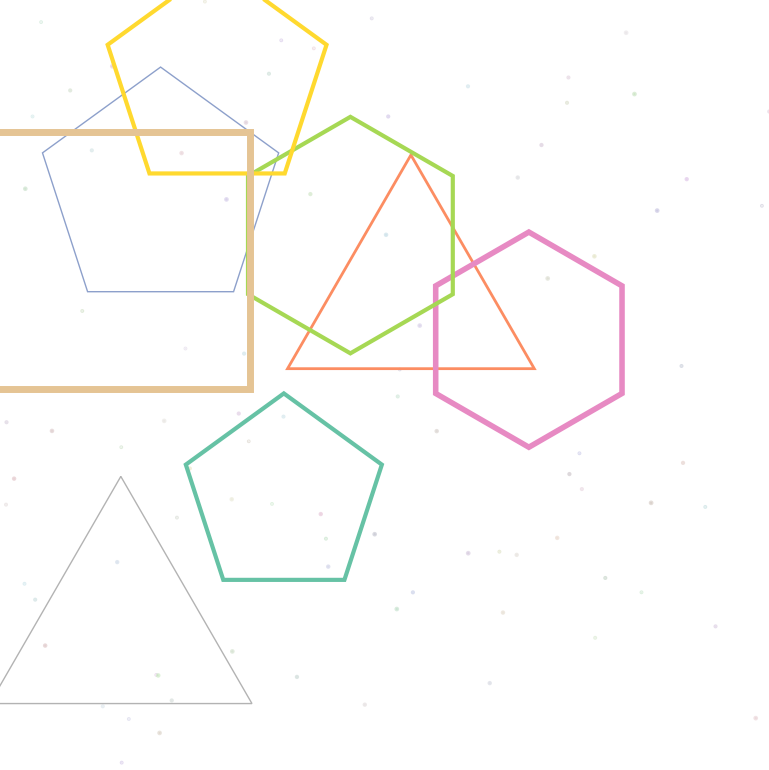[{"shape": "pentagon", "thickness": 1.5, "radius": 0.67, "center": [0.369, 0.355]}, {"shape": "triangle", "thickness": 1, "radius": 0.93, "center": [0.534, 0.614]}, {"shape": "pentagon", "thickness": 0.5, "radius": 0.81, "center": [0.209, 0.752]}, {"shape": "hexagon", "thickness": 2, "radius": 0.7, "center": [0.687, 0.559]}, {"shape": "hexagon", "thickness": 1.5, "radius": 0.77, "center": [0.455, 0.695]}, {"shape": "pentagon", "thickness": 1.5, "radius": 0.75, "center": [0.282, 0.896]}, {"shape": "square", "thickness": 2.5, "radius": 0.84, "center": [0.157, 0.662]}, {"shape": "triangle", "thickness": 0.5, "radius": 0.98, "center": [0.157, 0.185]}]